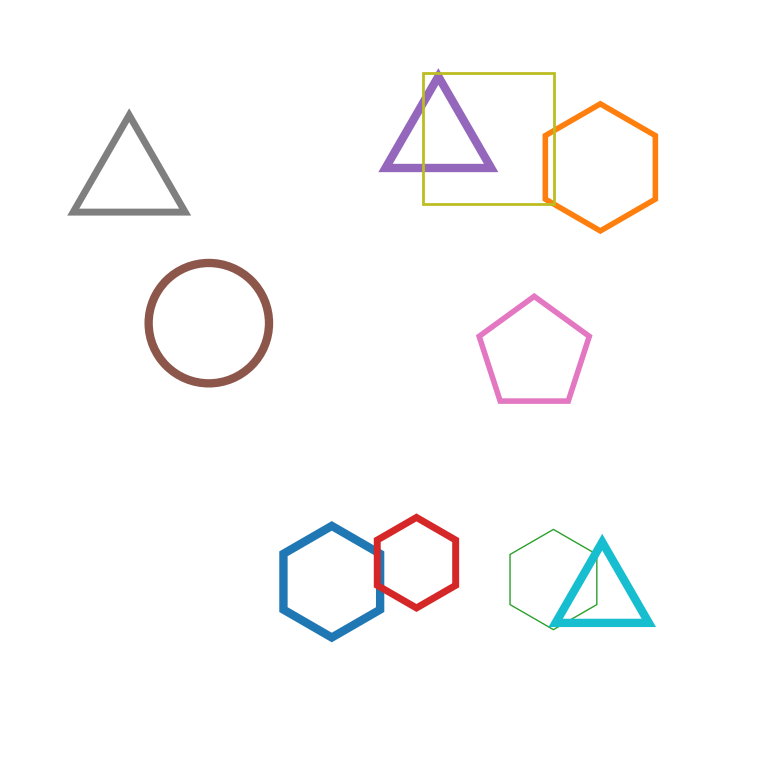[{"shape": "hexagon", "thickness": 3, "radius": 0.36, "center": [0.431, 0.245]}, {"shape": "hexagon", "thickness": 2, "radius": 0.41, "center": [0.78, 0.783]}, {"shape": "hexagon", "thickness": 0.5, "radius": 0.33, "center": [0.719, 0.247]}, {"shape": "hexagon", "thickness": 2.5, "radius": 0.29, "center": [0.541, 0.269]}, {"shape": "triangle", "thickness": 3, "radius": 0.4, "center": [0.569, 0.821]}, {"shape": "circle", "thickness": 3, "radius": 0.39, "center": [0.271, 0.58]}, {"shape": "pentagon", "thickness": 2, "radius": 0.38, "center": [0.694, 0.54]}, {"shape": "triangle", "thickness": 2.5, "radius": 0.42, "center": [0.168, 0.766]}, {"shape": "square", "thickness": 1, "radius": 0.43, "center": [0.635, 0.82]}, {"shape": "triangle", "thickness": 3, "radius": 0.35, "center": [0.782, 0.226]}]